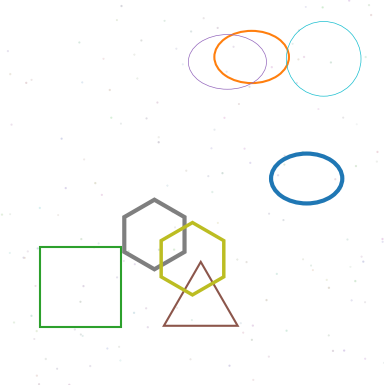[{"shape": "oval", "thickness": 3, "radius": 0.46, "center": [0.797, 0.536]}, {"shape": "oval", "thickness": 1.5, "radius": 0.48, "center": [0.654, 0.852]}, {"shape": "square", "thickness": 1.5, "radius": 0.53, "center": [0.21, 0.254]}, {"shape": "oval", "thickness": 0.5, "radius": 0.51, "center": [0.591, 0.839]}, {"shape": "triangle", "thickness": 1.5, "radius": 0.55, "center": [0.521, 0.209]}, {"shape": "hexagon", "thickness": 3, "radius": 0.45, "center": [0.401, 0.391]}, {"shape": "hexagon", "thickness": 2.5, "radius": 0.47, "center": [0.5, 0.328]}, {"shape": "circle", "thickness": 0.5, "radius": 0.49, "center": [0.841, 0.847]}]